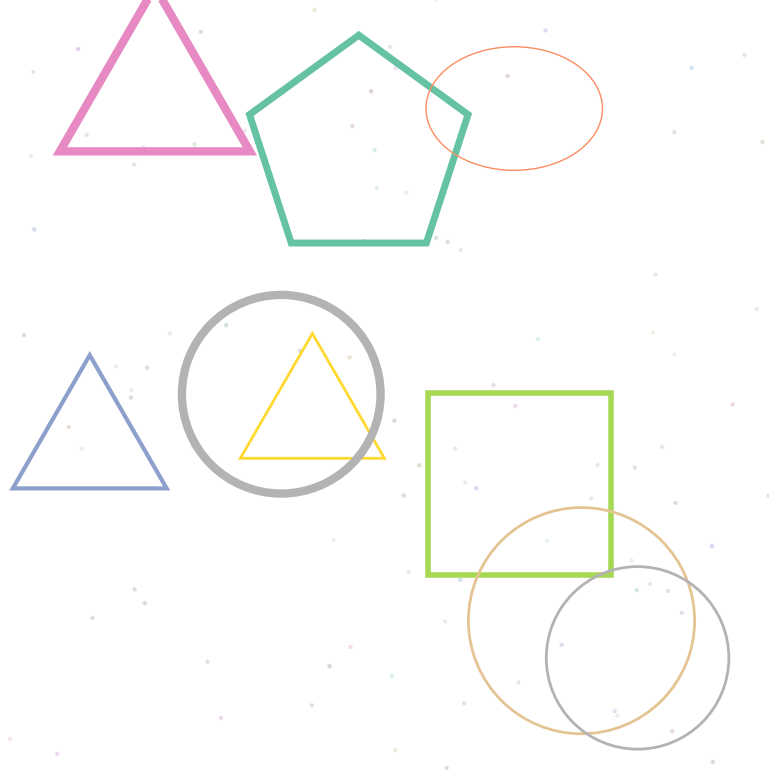[{"shape": "pentagon", "thickness": 2.5, "radius": 0.75, "center": [0.466, 0.805]}, {"shape": "oval", "thickness": 0.5, "radius": 0.57, "center": [0.668, 0.859]}, {"shape": "triangle", "thickness": 1.5, "radius": 0.58, "center": [0.117, 0.423]}, {"shape": "triangle", "thickness": 3, "radius": 0.71, "center": [0.201, 0.875]}, {"shape": "square", "thickness": 2, "radius": 0.59, "center": [0.675, 0.371]}, {"shape": "triangle", "thickness": 1, "radius": 0.54, "center": [0.406, 0.459]}, {"shape": "circle", "thickness": 1, "radius": 0.73, "center": [0.755, 0.194]}, {"shape": "circle", "thickness": 1, "radius": 0.59, "center": [0.828, 0.146]}, {"shape": "circle", "thickness": 3, "radius": 0.64, "center": [0.365, 0.488]}]